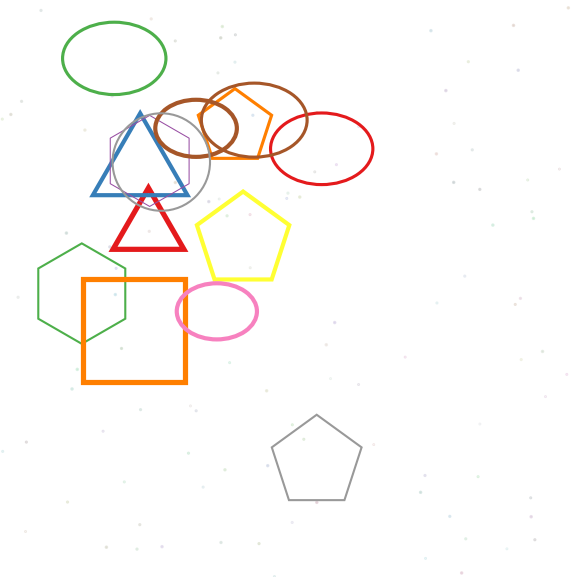[{"shape": "triangle", "thickness": 2.5, "radius": 0.35, "center": [0.257, 0.603]}, {"shape": "oval", "thickness": 1.5, "radius": 0.44, "center": [0.557, 0.741]}, {"shape": "triangle", "thickness": 2, "radius": 0.47, "center": [0.243, 0.708]}, {"shape": "hexagon", "thickness": 1, "radius": 0.43, "center": [0.142, 0.491]}, {"shape": "oval", "thickness": 1.5, "radius": 0.45, "center": [0.198, 0.898]}, {"shape": "hexagon", "thickness": 0.5, "radius": 0.39, "center": [0.259, 0.72]}, {"shape": "pentagon", "thickness": 1.5, "radius": 0.33, "center": [0.407, 0.779]}, {"shape": "square", "thickness": 2.5, "radius": 0.44, "center": [0.232, 0.427]}, {"shape": "pentagon", "thickness": 2, "radius": 0.42, "center": [0.421, 0.583]}, {"shape": "oval", "thickness": 2, "radius": 0.35, "center": [0.34, 0.777]}, {"shape": "oval", "thickness": 1.5, "radius": 0.46, "center": [0.44, 0.791]}, {"shape": "oval", "thickness": 2, "radius": 0.35, "center": [0.376, 0.46]}, {"shape": "circle", "thickness": 1, "radius": 0.42, "center": [0.279, 0.719]}, {"shape": "pentagon", "thickness": 1, "radius": 0.41, "center": [0.548, 0.199]}]